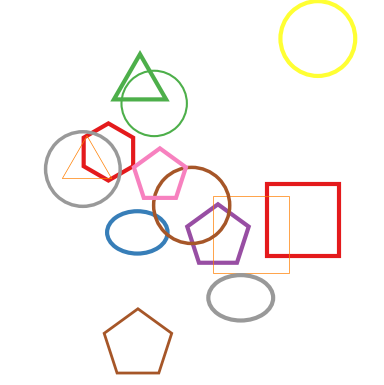[{"shape": "square", "thickness": 3, "radius": 0.47, "center": [0.788, 0.428]}, {"shape": "hexagon", "thickness": 3, "radius": 0.37, "center": [0.282, 0.605]}, {"shape": "oval", "thickness": 3, "radius": 0.39, "center": [0.357, 0.396]}, {"shape": "triangle", "thickness": 3, "radius": 0.39, "center": [0.364, 0.781]}, {"shape": "circle", "thickness": 1.5, "radius": 0.42, "center": [0.4, 0.731]}, {"shape": "pentagon", "thickness": 3, "radius": 0.42, "center": [0.566, 0.385]}, {"shape": "square", "thickness": 0.5, "radius": 0.5, "center": [0.652, 0.391]}, {"shape": "triangle", "thickness": 0.5, "radius": 0.37, "center": [0.226, 0.573]}, {"shape": "circle", "thickness": 3, "radius": 0.49, "center": [0.826, 0.9]}, {"shape": "circle", "thickness": 2.5, "radius": 0.49, "center": [0.498, 0.466]}, {"shape": "pentagon", "thickness": 2, "radius": 0.46, "center": [0.358, 0.106]}, {"shape": "pentagon", "thickness": 3, "radius": 0.36, "center": [0.415, 0.544]}, {"shape": "oval", "thickness": 3, "radius": 0.42, "center": [0.625, 0.226]}, {"shape": "circle", "thickness": 2.5, "radius": 0.48, "center": [0.215, 0.561]}]